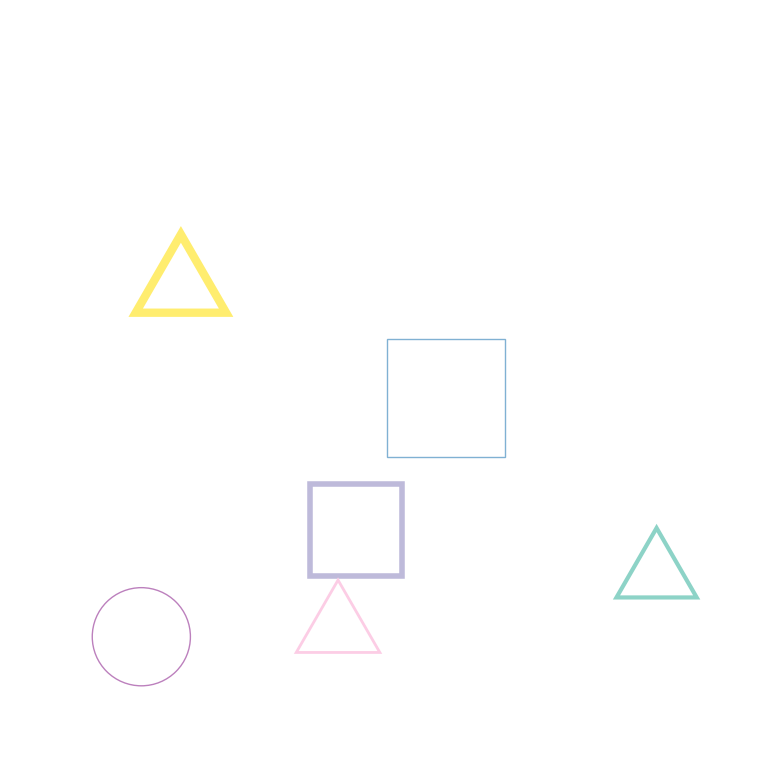[{"shape": "triangle", "thickness": 1.5, "radius": 0.3, "center": [0.853, 0.254]}, {"shape": "square", "thickness": 2, "radius": 0.3, "center": [0.462, 0.311]}, {"shape": "square", "thickness": 0.5, "radius": 0.38, "center": [0.58, 0.483]}, {"shape": "triangle", "thickness": 1, "radius": 0.31, "center": [0.439, 0.184]}, {"shape": "circle", "thickness": 0.5, "radius": 0.32, "center": [0.184, 0.173]}, {"shape": "triangle", "thickness": 3, "radius": 0.34, "center": [0.235, 0.628]}]